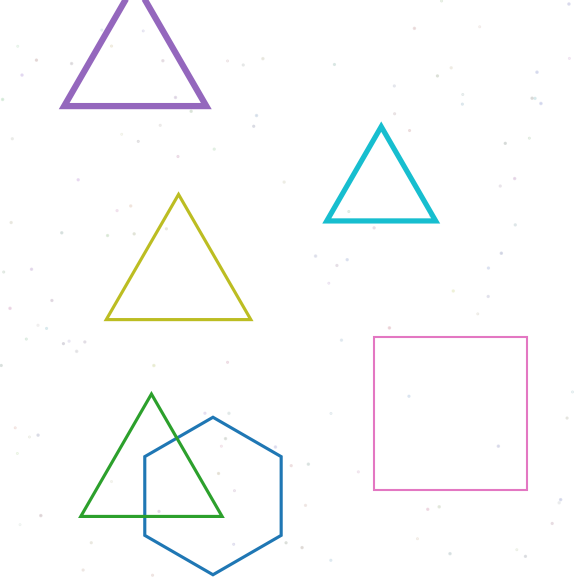[{"shape": "hexagon", "thickness": 1.5, "radius": 0.68, "center": [0.369, 0.14]}, {"shape": "triangle", "thickness": 1.5, "radius": 0.71, "center": [0.262, 0.176]}, {"shape": "triangle", "thickness": 3, "radius": 0.71, "center": [0.234, 0.886]}, {"shape": "square", "thickness": 1, "radius": 0.66, "center": [0.78, 0.283]}, {"shape": "triangle", "thickness": 1.5, "radius": 0.72, "center": [0.309, 0.518]}, {"shape": "triangle", "thickness": 2.5, "radius": 0.54, "center": [0.66, 0.671]}]